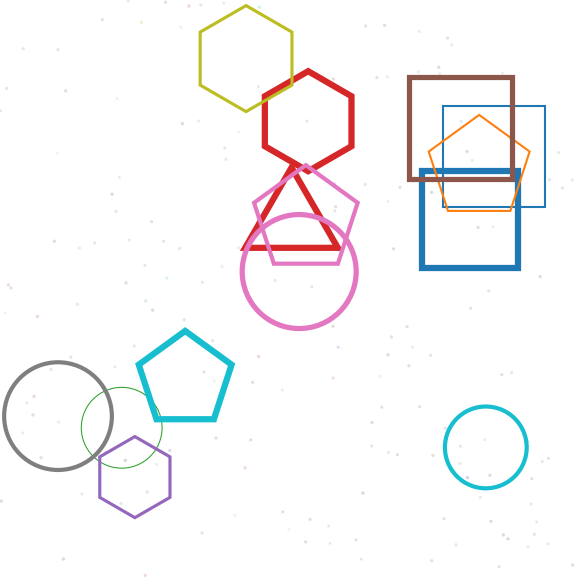[{"shape": "square", "thickness": 1, "radius": 0.44, "center": [0.855, 0.728]}, {"shape": "square", "thickness": 3, "radius": 0.42, "center": [0.814, 0.619]}, {"shape": "pentagon", "thickness": 1, "radius": 0.46, "center": [0.83, 0.708]}, {"shape": "circle", "thickness": 0.5, "radius": 0.35, "center": [0.211, 0.258]}, {"shape": "triangle", "thickness": 3, "radius": 0.46, "center": [0.505, 0.616]}, {"shape": "hexagon", "thickness": 3, "radius": 0.43, "center": [0.534, 0.789]}, {"shape": "hexagon", "thickness": 1.5, "radius": 0.35, "center": [0.234, 0.173]}, {"shape": "square", "thickness": 2.5, "radius": 0.44, "center": [0.797, 0.778]}, {"shape": "pentagon", "thickness": 2, "radius": 0.47, "center": [0.53, 0.619]}, {"shape": "circle", "thickness": 2.5, "radius": 0.49, "center": [0.518, 0.529]}, {"shape": "circle", "thickness": 2, "radius": 0.47, "center": [0.1, 0.279]}, {"shape": "hexagon", "thickness": 1.5, "radius": 0.46, "center": [0.426, 0.898]}, {"shape": "circle", "thickness": 2, "radius": 0.35, "center": [0.841, 0.224]}, {"shape": "pentagon", "thickness": 3, "radius": 0.42, "center": [0.321, 0.342]}]